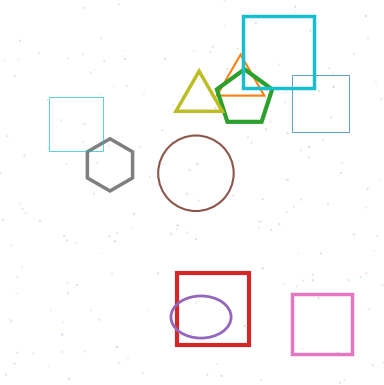[{"shape": "square", "thickness": 0.5, "radius": 0.37, "center": [0.833, 0.732]}, {"shape": "triangle", "thickness": 1.5, "radius": 0.36, "center": [0.625, 0.787]}, {"shape": "pentagon", "thickness": 3, "radius": 0.38, "center": [0.635, 0.745]}, {"shape": "square", "thickness": 3, "radius": 0.47, "center": [0.554, 0.197]}, {"shape": "oval", "thickness": 2, "radius": 0.39, "center": [0.522, 0.177]}, {"shape": "circle", "thickness": 1.5, "radius": 0.49, "center": [0.509, 0.55]}, {"shape": "square", "thickness": 2.5, "radius": 0.39, "center": [0.836, 0.159]}, {"shape": "hexagon", "thickness": 2.5, "radius": 0.34, "center": [0.286, 0.572]}, {"shape": "triangle", "thickness": 2.5, "radius": 0.35, "center": [0.517, 0.746]}, {"shape": "square", "thickness": 2.5, "radius": 0.47, "center": [0.723, 0.865]}, {"shape": "square", "thickness": 0.5, "radius": 0.35, "center": [0.197, 0.678]}]